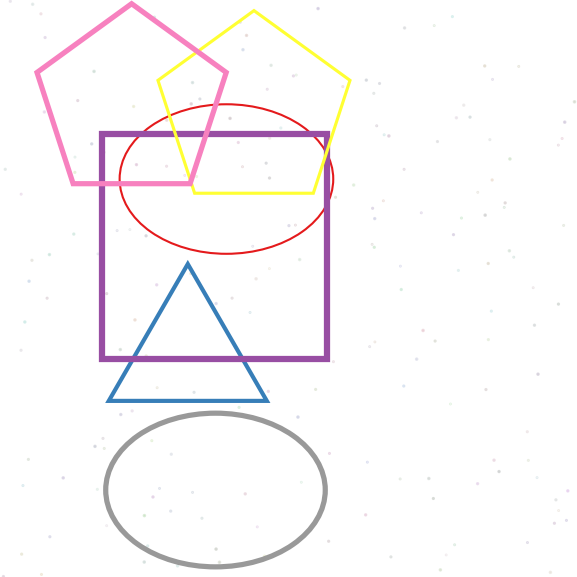[{"shape": "oval", "thickness": 1, "radius": 0.92, "center": [0.392, 0.689]}, {"shape": "triangle", "thickness": 2, "radius": 0.79, "center": [0.325, 0.384]}, {"shape": "square", "thickness": 3, "radius": 0.98, "center": [0.372, 0.572]}, {"shape": "pentagon", "thickness": 1.5, "radius": 0.87, "center": [0.44, 0.806]}, {"shape": "pentagon", "thickness": 2.5, "radius": 0.86, "center": [0.228, 0.82]}, {"shape": "oval", "thickness": 2.5, "radius": 0.95, "center": [0.373, 0.151]}]